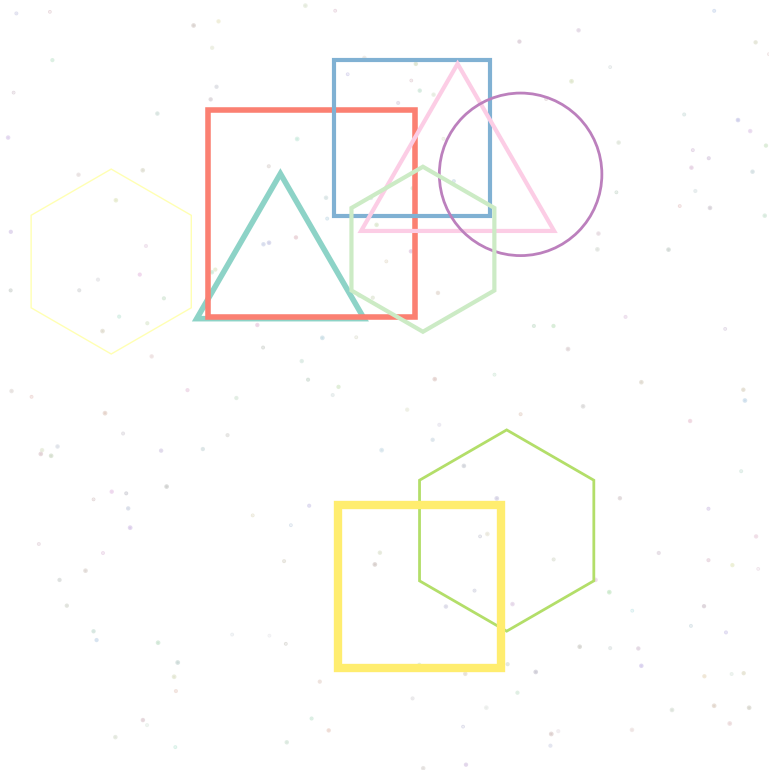[{"shape": "triangle", "thickness": 2, "radius": 0.63, "center": [0.364, 0.649]}, {"shape": "hexagon", "thickness": 0.5, "radius": 0.6, "center": [0.144, 0.66]}, {"shape": "square", "thickness": 2, "radius": 0.67, "center": [0.404, 0.722]}, {"shape": "square", "thickness": 1.5, "radius": 0.51, "center": [0.535, 0.821]}, {"shape": "hexagon", "thickness": 1, "radius": 0.65, "center": [0.658, 0.311]}, {"shape": "triangle", "thickness": 1.5, "radius": 0.72, "center": [0.594, 0.772]}, {"shape": "circle", "thickness": 1, "radius": 0.53, "center": [0.676, 0.774]}, {"shape": "hexagon", "thickness": 1.5, "radius": 0.54, "center": [0.549, 0.676]}, {"shape": "square", "thickness": 3, "radius": 0.53, "center": [0.545, 0.238]}]